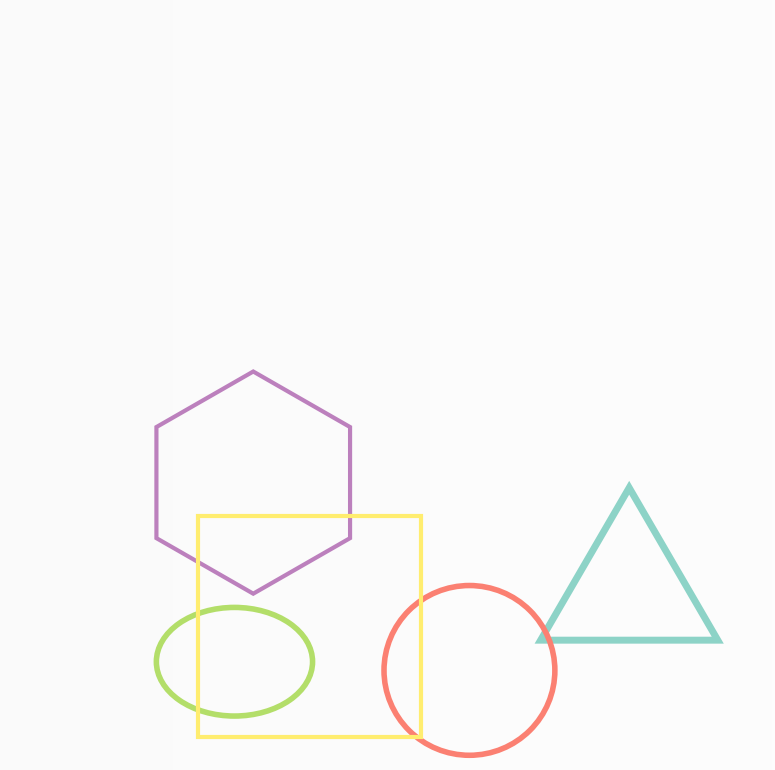[{"shape": "triangle", "thickness": 2.5, "radius": 0.66, "center": [0.812, 0.235]}, {"shape": "circle", "thickness": 2, "radius": 0.55, "center": [0.606, 0.129]}, {"shape": "oval", "thickness": 2, "radius": 0.5, "center": [0.303, 0.141]}, {"shape": "hexagon", "thickness": 1.5, "radius": 0.72, "center": [0.327, 0.373]}, {"shape": "square", "thickness": 1.5, "radius": 0.72, "center": [0.399, 0.187]}]